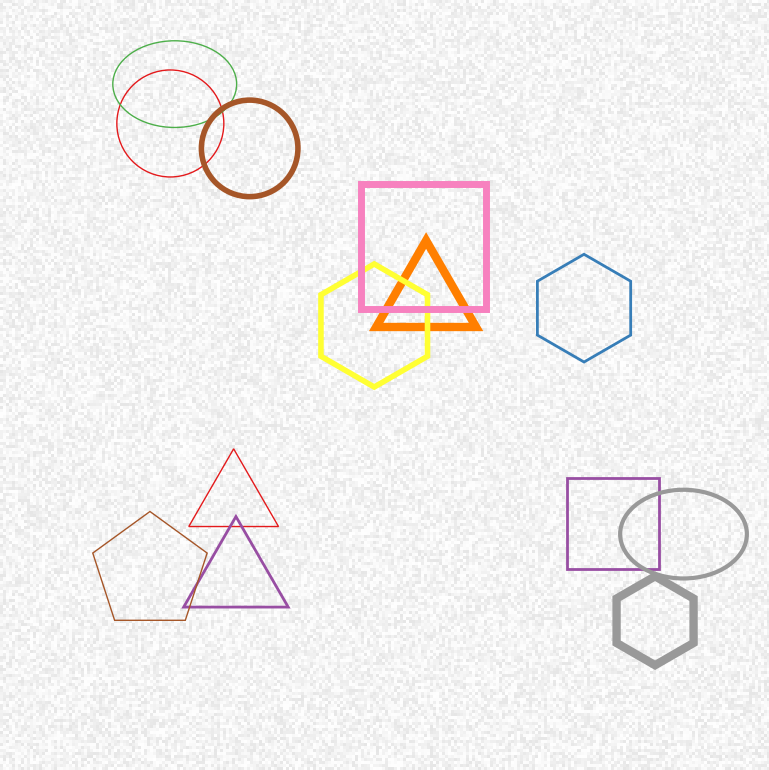[{"shape": "circle", "thickness": 0.5, "radius": 0.35, "center": [0.221, 0.84]}, {"shape": "triangle", "thickness": 0.5, "radius": 0.34, "center": [0.303, 0.35]}, {"shape": "hexagon", "thickness": 1, "radius": 0.35, "center": [0.758, 0.6]}, {"shape": "oval", "thickness": 0.5, "radius": 0.4, "center": [0.227, 0.891]}, {"shape": "triangle", "thickness": 1, "radius": 0.39, "center": [0.306, 0.251]}, {"shape": "square", "thickness": 1, "radius": 0.3, "center": [0.796, 0.32]}, {"shape": "triangle", "thickness": 3, "radius": 0.37, "center": [0.553, 0.613]}, {"shape": "hexagon", "thickness": 2, "radius": 0.4, "center": [0.486, 0.577]}, {"shape": "circle", "thickness": 2, "radius": 0.31, "center": [0.324, 0.807]}, {"shape": "pentagon", "thickness": 0.5, "radius": 0.39, "center": [0.195, 0.258]}, {"shape": "square", "thickness": 2.5, "radius": 0.4, "center": [0.55, 0.68]}, {"shape": "hexagon", "thickness": 3, "radius": 0.29, "center": [0.851, 0.194]}, {"shape": "oval", "thickness": 1.5, "radius": 0.41, "center": [0.888, 0.306]}]